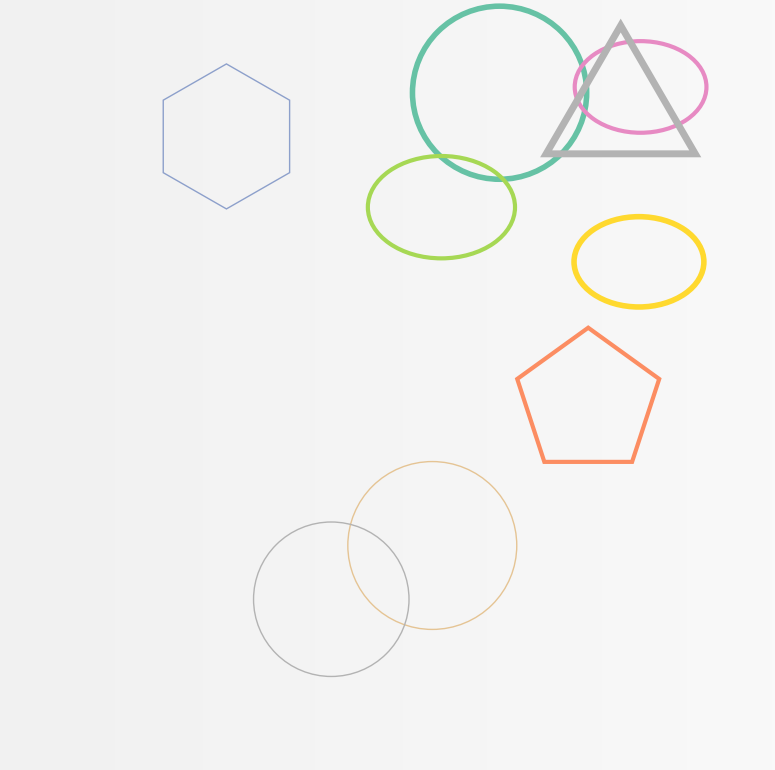[{"shape": "circle", "thickness": 2, "radius": 0.56, "center": [0.645, 0.88]}, {"shape": "pentagon", "thickness": 1.5, "radius": 0.48, "center": [0.759, 0.478]}, {"shape": "hexagon", "thickness": 0.5, "radius": 0.47, "center": [0.292, 0.823]}, {"shape": "oval", "thickness": 1.5, "radius": 0.42, "center": [0.827, 0.887]}, {"shape": "oval", "thickness": 1.5, "radius": 0.47, "center": [0.57, 0.731]}, {"shape": "oval", "thickness": 2, "radius": 0.42, "center": [0.824, 0.66]}, {"shape": "circle", "thickness": 0.5, "radius": 0.54, "center": [0.558, 0.292]}, {"shape": "circle", "thickness": 0.5, "radius": 0.5, "center": [0.427, 0.222]}, {"shape": "triangle", "thickness": 2.5, "radius": 0.56, "center": [0.801, 0.856]}]